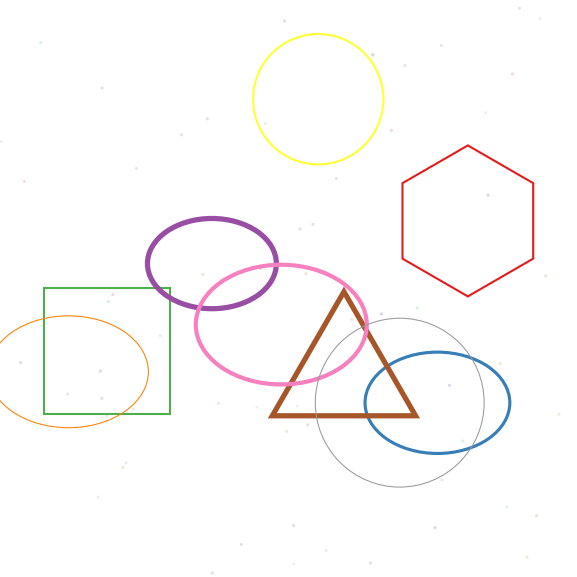[{"shape": "hexagon", "thickness": 1, "radius": 0.65, "center": [0.81, 0.617]}, {"shape": "oval", "thickness": 1.5, "radius": 0.63, "center": [0.757, 0.302]}, {"shape": "square", "thickness": 1, "radius": 0.55, "center": [0.185, 0.391]}, {"shape": "oval", "thickness": 2.5, "radius": 0.56, "center": [0.367, 0.543]}, {"shape": "oval", "thickness": 0.5, "radius": 0.69, "center": [0.119, 0.355]}, {"shape": "circle", "thickness": 1, "radius": 0.56, "center": [0.551, 0.827]}, {"shape": "triangle", "thickness": 2.5, "radius": 0.72, "center": [0.596, 0.351]}, {"shape": "oval", "thickness": 2, "radius": 0.74, "center": [0.487, 0.437]}, {"shape": "circle", "thickness": 0.5, "radius": 0.73, "center": [0.692, 0.302]}]